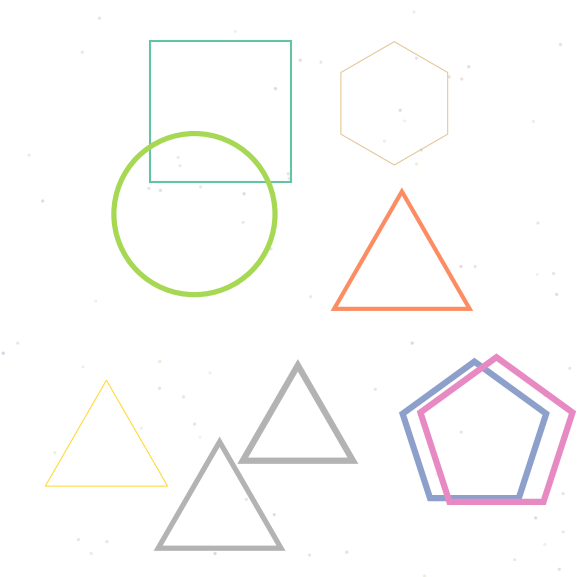[{"shape": "square", "thickness": 1, "radius": 0.61, "center": [0.382, 0.806]}, {"shape": "triangle", "thickness": 2, "radius": 0.68, "center": [0.696, 0.532]}, {"shape": "pentagon", "thickness": 3, "radius": 0.65, "center": [0.821, 0.242]}, {"shape": "pentagon", "thickness": 3, "radius": 0.69, "center": [0.86, 0.242]}, {"shape": "circle", "thickness": 2.5, "radius": 0.7, "center": [0.337, 0.628]}, {"shape": "triangle", "thickness": 0.5, "radius": 0.61, "center": [0.184, 0.219]}, {"shape": "hexagon", "thickness": 0.5, "radius": 0.53, "center": [0.683, 0.82]}, {"shape": "triangle", "thickness": 2.5, "radius": 0.61, "center": [0.38, 0.111]}, {"shape": "triangle", "thickness": 3, "radius": 0.55, "center": [0.516, 0.256]}]